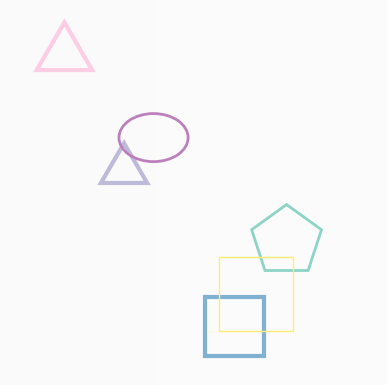[{"shape": "pentagon", "thickness": 2, "radius": 0.47, "center": [0.74, 0.374]}, {"shape": "triangle", "thickness": 3, "radius": 0.34, "center": [0.32, 0.559]}, {"shape": "square", "thickness": 3, "radius": 0.38, "center": [0.605, 0.153]}, {"shape": "triangle", "thickness": 3, "radius": 0.41, "center": [0.166, 0.859]}, {"shape": "oval", "thickness": 2, "radius": 0.45, "center": [0.396, 0.643]}, {"shape": "square", "thickness": 1, "radius": 0.48, "center": [0.66, 0.236]}]